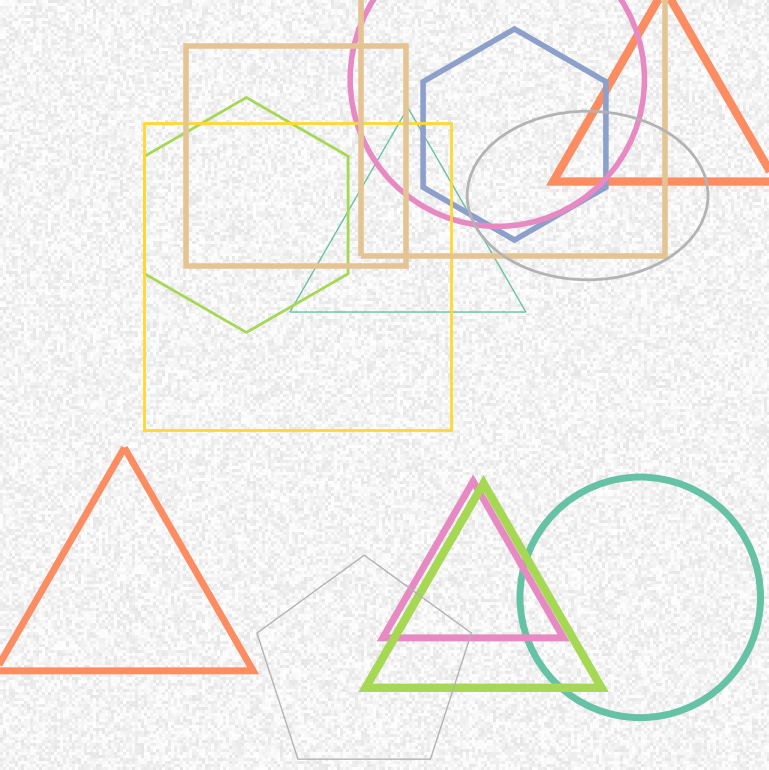[{"shape": "circle", "thickness": 2.5, "radius": 0.78, "center": [0.831, 0.224]}, {"shape": "triangle", "thickness": 0.5, "radius": 0.88, "center": [0.53, 0.683]}, {"shape": "triangle", "thickness": 3, "radius": 0.83, "center": [0.863, 0.848]}, {"shape": "triangle", "thickness": 2.5, "radius": 0.97, "center": [0.162, 0.225]}, {"shape": "hexagon", "thickness": 2, "radius": 0.69, "center": [0.668, 0.825]}, {"shape": "circle", "thickness": 2, "radius": 0.96, "center": [0.646, 0.897]}, {"shape": "triangle", "thickness": 2.5, "radius": 0.68, "center": [0.614, 0.239]}, {"shape": "hexagon", "thickness": 1, "radius": 0.76, "center": [0.32, 0.721]}, {"shape": "triangle", "thickness": 3, "radius": 0.88, "center": [0.628, 0.195]}, {"shape": "square", "thickness": 1, "radius": 0.99, "center": [0.386, 0.641]}, {"shape": "square", "thickness": 2, "radius": 0.99, "center": [0.666, 0.865]}, {"shape": "square", "thickness": 2, "radius": 0.72, "center": [0.385, 0.797]}, {"shape": "oval", "thickness": 1, "radius": 0.78, "center": [0.763, 0.746]}, {"shape": "pentagon", "thickness": 0.5, "radius": 0.73, "center": [0.473, 0.133]}]